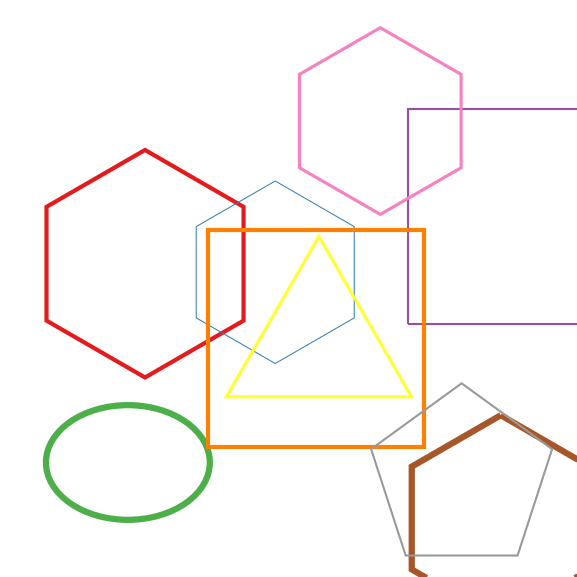[{"shape": "hexagon", "thickness": 2, "radius": 0.98, "center": [0.251, 0.542]}, {"shape": "hexagon", "thickness": 0.5, "radius": 0.79, "center": [0.477, 0.528]}, {"shape": "oval", "thickness": 3, "radius": 0.71, "center": [0.221, 0.198]}, {"shape": "square", "thickness": 1, "radius": 0.93, "center": [0.892, 0.624]}, {"shape": "square", "thickness": 2, "radius": 0.94, "center": [0.548, 0.413]}, {"shape": "triangle", "thickness": 1.5, "radius": 0.93, "center": [0.552, 0.405]}, {"shape": "hexagon", "thickness": 3, "radius": 0.89, "center": [0.867, 0.102]}, {"shape": "hexagon", "thickness": 1.5, "radius": 0.81, "center": [0.658, 0.79]}, {"shape": "pentagon", "thickness": 1, "radius": 0.82, "center": [0.799, 0.171]}]